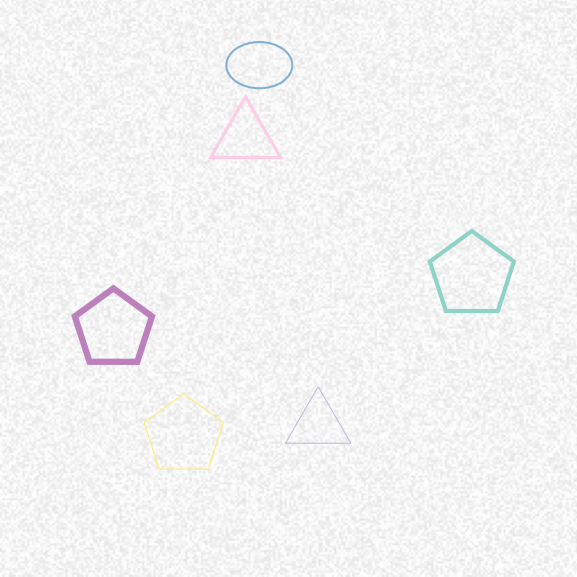[{"shape": "pentagon", "thickness": 2, "radius": 0.38, "center": [0.817, 0.523]}, {"shape": "triangle", "thickness": 0.5, "radius": 0.33, "center": [0.551, 0.264]}, {"shape": "oval", "thickness": 1, "radius": 0.29, "center": [0.449, 0.886]}, {"shape": "triangle", "thickness": 1.5, "radius": 0.35, "center": [0.425, 0.761]}, {"shape": "pentagon", "thickness": 3, "radius": 0.35, "center": [0.196, 0.429]}, {"shape": "pentagon", "thickness": 0.5, "radius": 0.36, "center": [0.318, 0.245]}]